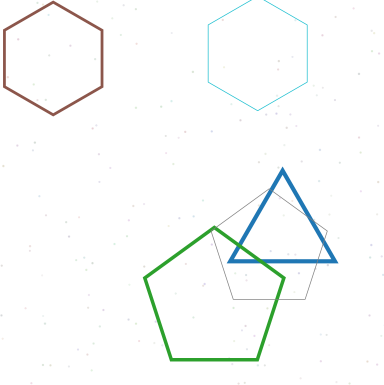[{"shape": "triangle", "thickness": 3, "radius": 0.78, "center": [0.734, 0.4]}, {"shape": "pentagon", "thickness": 2.5, "radius": 0.95, "center": [0.557, 0.219]}, {"shape": "hexagon", "thickness": 2, "radius": 0.73, "center": [0.138, 0.848]}, {"shape": "pentagon", "thickness": 0.5, "radius": 0.79, "center": [0.699, 0.351]}, {"shape": "hexagon", "thickness": 0.5, "radius": 0.74, "center": [0.669, 0.861]}]